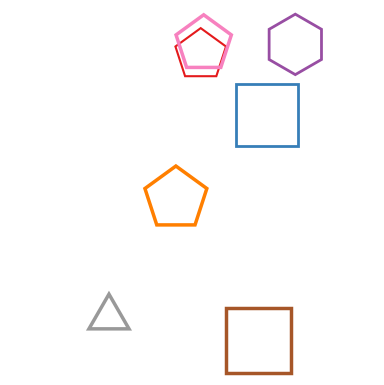[{"shape": "pentagon", "thickness": 1.5, "radius": 0.35, "center": [0.521, 0.858]}, {"shape": "square", "thickness": 2, "radius": 0.4, "center": [0.694, 0.702]}, {"shape": "hexagon", "thickness": 2, "radius": 0.39, "center": [0.767, 0.885]}, {"shape": "pentagon", "thickness": 2.5, "radius": 0.42, "center": [0.457, 0.484]}, {"shape": "square", "thickness": 2.5, "radius": 0.42, "center": [0.672, 0.116]}, {"shape": "pentagon", "thickness": 2.5, "radius": 0.38, "center": [0.529, 0.886]}, {"shape": "triangle", "thickness": 2.5, "radius": 0.3, "center": [0.283, 0.176]}]